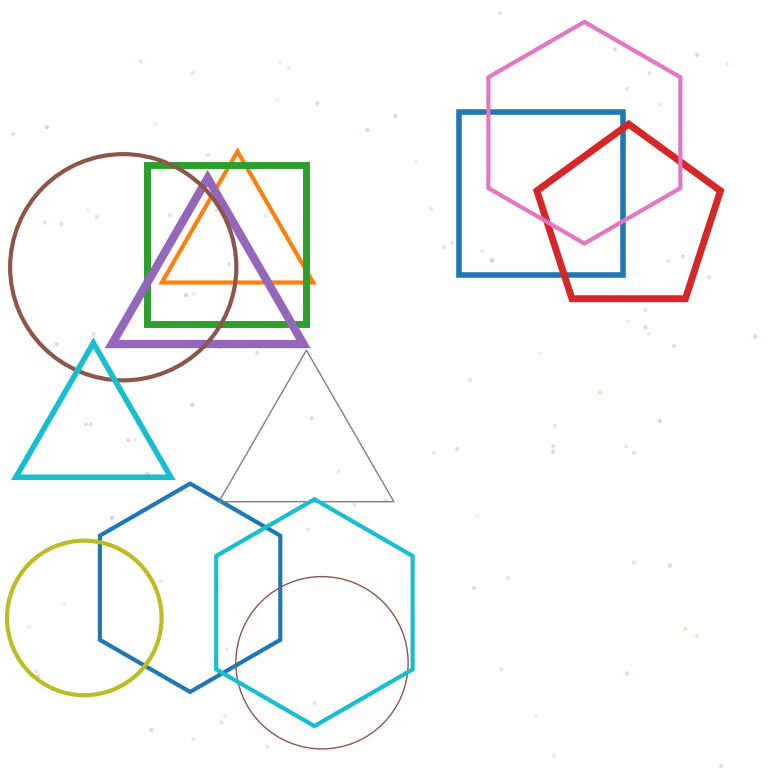[{"shape": "square", "thickness": 2, "radius": 0.53, "center": [0.703, 0.749]}, {"shape": "hexagon", "thickness": 1.5, "radius": 0.68, "center": [0.247, 0.237]}, {"shape": "triangle", "thickness": 1.5, "radius": 0.57, "center": [0.308, 0.69]}, {"shape": "square", "thickness": 2.5, "radius": 0.52, "center": [0.294, 0.683]}, {"shape": "pentagon", "thickness": 2.5, "radius": 0.63, "center": [0.816, 0.713]}, {"shape": "triangle", "thickness": 3, "radius": 0.72, "center": [0.27, 0.625]}, {"shape": "circle", "thickness": 1.5, "radius": 0.73, "center": [0.16, 0.653]}, {"shape": "circle", "thickness": 0.5, "radius": 0.56, "center": [0.418, 0.139]}, {"shape": "hexagon", "thickness": 1.5, "radius": 0.72, "center": [0.759, 0.828]}, {"shape": "triangle", "thickness": 0.5, "radius": 0.66, "center": [0.398, 0.414]}, {"shape": "circle", "thickness": 1.5, "radius": 0.5, "center": [0.109, 0.197]}, {"shape": "triangle", "thickness": 2, "radius": 0.58, "center": [0.121, 0.438]}, {"shape": "hexagon", "thickness": 1.5, "radius": 0.74, "center": [0.408, 0.204]}]